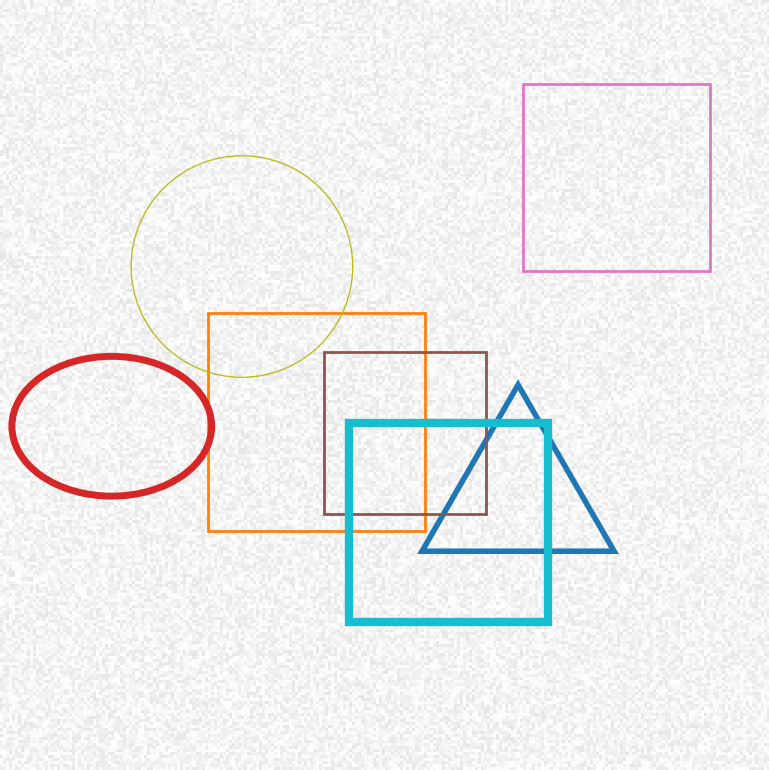[{"shape": "triangle", "thickness": 2, "radius": 0.72, "center": [0.673, 0.356]}, {"shape": "square", "thickness": 1, "radius": 0.71, "center": [0.411, 0.452]}, {"shape": "oval", "thickness": 2.5, "radius": 0.65, "center": [0.145, 0.446]}, {"shape": "square", "thickness": 1, "radius": 0.53, "center": [0.526, 0.438]}, {"shape": "square", "thickness": 1, "radius": 0.6, "center": [0.801, 0.769]}, {"shape": "circle", "thickness": 0.5, "radius": 0.72, "center": [0.314, 0.654]}, {"shape": "square", "thickness": 3, "radius": 0.65, "center": [0.582, 0.321]}]